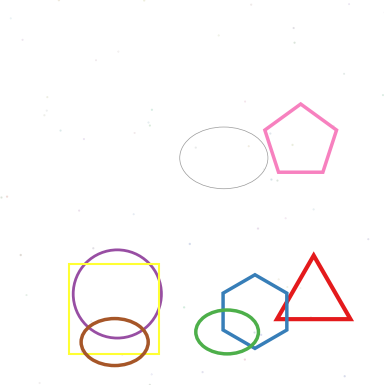[{"shape": "triangle", "thickness": 3, "radius": 0.55, "center": [0.815, 0.226]}, {"shape": "hexagon", "thickness": 2.5, "radius": 0.48, "center": [0.662, 0.191]}, {"shape": "oval", "thickness": 2.5, "radius": 0.41, "center": [0.59, 0.138]}, {"shape": "circle", "thickness": 2, "radius": 0.57, "center": [0.305, 0.236]}, {"shape": "square", "thickness": 1.5, "radius": 0.59, "center": [0.296, 0.197]}, {"shape": "oval", "thickness": 2.5, "radius": 0.44, "center": [0.298, 0.112]}, {"shape": "pentagon", "thickness": 2.5, "radius": 0.49, "center": [0.781, 0.632]}, {"shape": "oval", "thickness": 0.5, "radius": 0.57, "center": [0.581, 0.59]}]